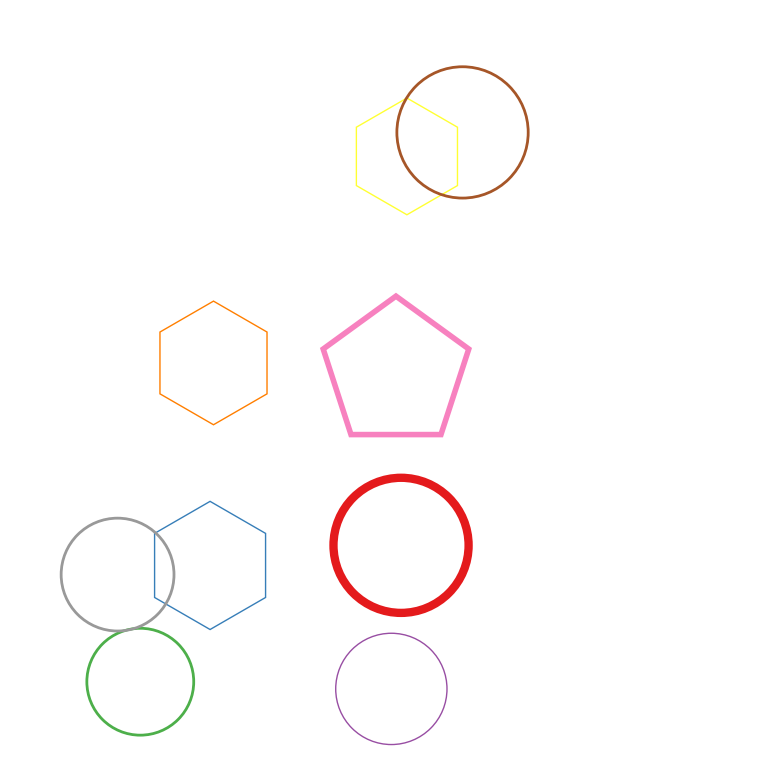[{"shape": "circle", "thickness": 3, "radius": 0.44, "center": [0.521, 0.292]}, {"shape": "hexagon", "thickness": 0.5, "radius": 0.42, "center": [0.273, 0.266]}, {"shape": "circle", "thickness": 1, "radius": 0.35, "center": [0.182, 0.115]}, {"shape": "circle", "thickness": 0.5, "radius": 0.36, "center": [0.508, 0.105]}, {"shape": "hexagon", "thickness": 0.5, "radius": 0.4, "center": [0.277, 0.529]}, {"shape": "hexagon", "thickness": 0.5, "radius": 0.38, "center": [0.528, 0.797]}, {"shape": "circle", "thickness": 1, "radius": 0.43, "center": [0.601, 0.828]}, {"shape": "pentagon", "thickness": 2, "radius": 0.5, "center": [0.514, 0.516]}, {"shape": "circle", "thickness": 1, "radius": 0.37, "center": [0.153, 0.254]}]